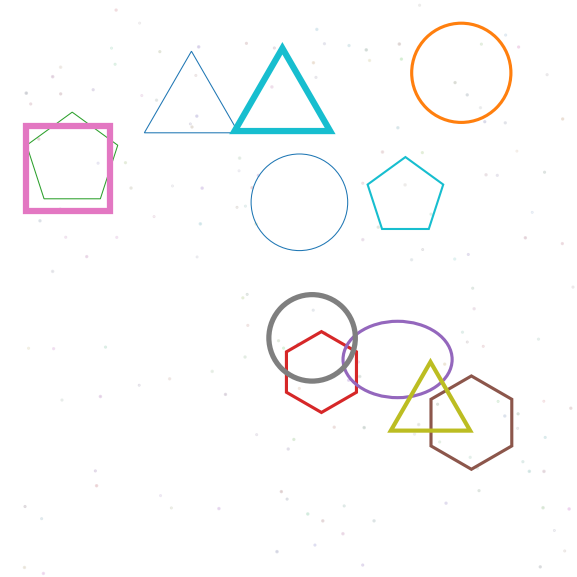[{"shape": "circle", "thickness": 0.5, "radius": 0.42, "center": [0.518, 0.649]}, {"shape": "triangle", "thickness": 0.5, "radius": 0.47, "center": [0.332, 0.816]}, {"shape": "circle", "thickness": 1.5, "radius": 0.43, "center": [0.799, 0.873]}, {"shape": "pentagon", "thickness": 0.5, "radius": 0.41, "center": [0.125, 0.722]}, {"shape": "hexagon", "thickness": 1.5, "radius": 0.35, "center": [0.557, 0.355]}, {"shape": "oval", "thickness": 1.5, "radius": 0.47, "center": [0.688, 0.377]}, {"shape": "hexagon", "thickness": 1.5, "radius": 0.4, "center": [0.816, 0.267]}, {"shape": "square", "thickness": 3, "radius": 0.36, "center": [0.118, 0.707]}, {"shape": "circle", "thickness": 2.5, "radius": 0.37, "center": [0.54, 0.414]}, {"shape": "triangle", "thickness": 2, "radius": 0.4, "center": [0.745, 0.293]}, {"shape": "pentagon", "thickness": 1, "radius": 0.34, "center": [0.702, 0.658]}, {"shape": "triangle", "thickness": 3, "radius": 0.48, "center": [0.489, 0.82]}]